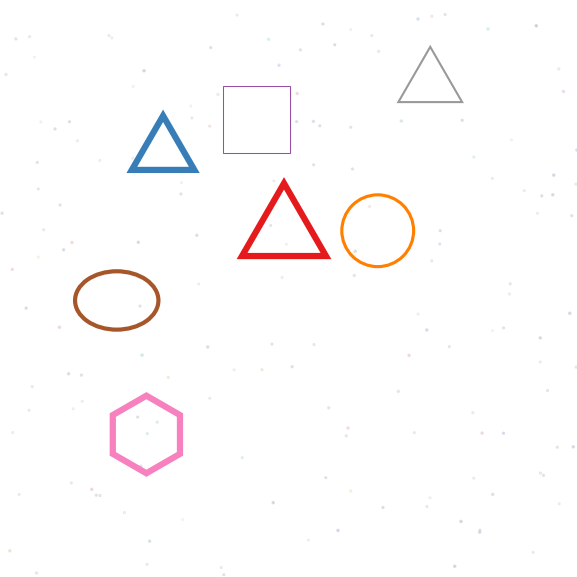[{"shape": "triangle", "thickness": 3, "radius": 0.42, "center": [0.492, 0.598]}, {"shape": "triangle", "thickness": 3, "radius": 0.31, "center": [0.282, 0.736]}, {"shape": "square", "thickness": 0.5, "radius": 0.29, "center": [0.445, 0.792]}, {"shape": "circle", "thickness": 1.5, "radius": 0.31, "center": [0.654, 0.6]}, {"shape": "oval", "thickness": 2, "radius": 0.36, "center": [0.202, 0.479]}, {"shape": "hexagon", "thickness": 3, "radius": 0.34, "center": [0.253, 0.247]}, {"shape": "triangle", "thickness": 1, "radius": 0.32, "center": [0.745, 0.854]}]